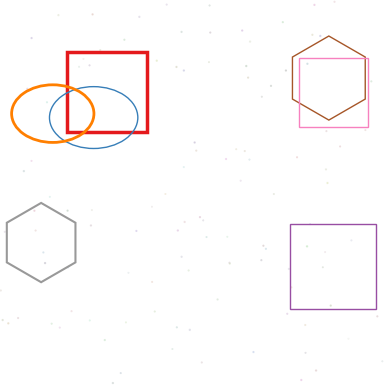[{"shape": "square", "thickness": 2.5, "radius": 0.52, "center": [0.277, 0.762]}, {"shape": "oval", "thickness": 1, "radius": 0.57, "center": [0.243, 0.695]}, {"shape": "square", "thickness": 1, "radius": 0.56, "center": [0.865, 0.307]}, {"shape": "oval", "thickness": 2, "radius": 0.53, "center": [0.137, 0.705]}, {"shape": "hexagon", "thickness": 1, "radius": 0.55, "center": [0.854, 0.797]}, {"shape": "square", "thickness": 1, "radius": 0.45, "center": [0.866, 0.76]}, {"shape": "hexagon", "thickness": 1.5, "radius": 0.51, "center": [0.107, 0.37]}]